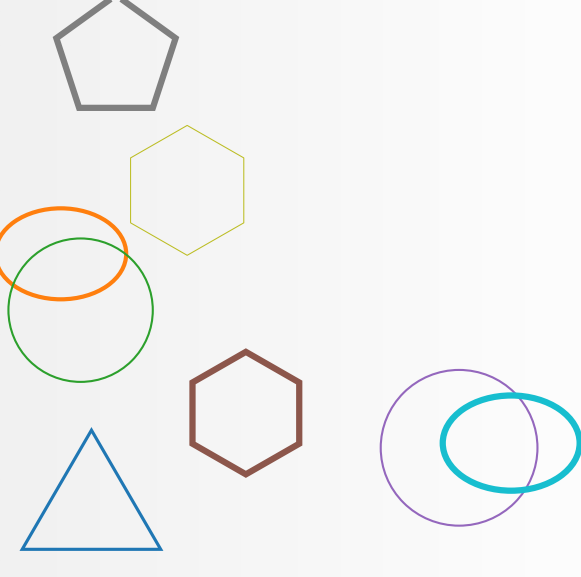[{"shape": "triangle", "thickness": 1.5, "radius": 0.69, "center": [0.157, 0.117]}, {"shape": "oval", "thickness": 2, "radius": 0.56, "center": [0.105, 0.56]}, {"shape": "circle", "thickness": 1, "radius": 0.62, "center": [0.139, 0.462]}, {"shape": "circle", "thickness": 1, "radius": 0.67, "center": [0.79, 0.224]}, {"shape": "hexagon", "thickness": 3, "radius": 0.53, "center": [0.423, 0.284]}, {"shape": "pentagon", "thickness": 3, "radius": 0.54, "center": [0.2, 0.9]}, {"shape": "hexagon", "thickness": 0.5, "radius": 0.56, "center": [0.322, 0.669]}, {"shape": "oval", "thickness": 3, "radius": 0.59, "center": [0.879, 0.232]}]